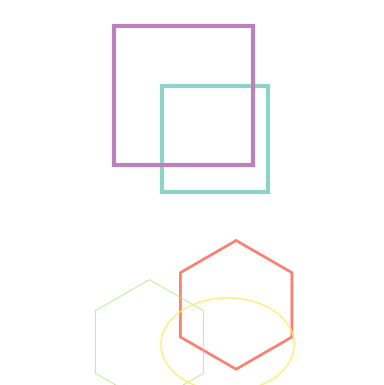[{"shape": "square", "thickness": 3, "radius": 0.69, "center": [0.559, 0.639]}, {"shape": "hexagon", "thickness": 2, "radius": 0.84, "center": [0.613, 0.208]}, {"shape": "hexagon", "thickness": 0.5, "radius": 0.81, "center": [0.388, 0.112]}, {"shape": "square", "thickness": 3, "radius": 0.9, "center": [0.478, 0.751]}, {"shape": "oval", "thickness": 1, "radius": 0.87, "center": [0.591, 0.105]}]